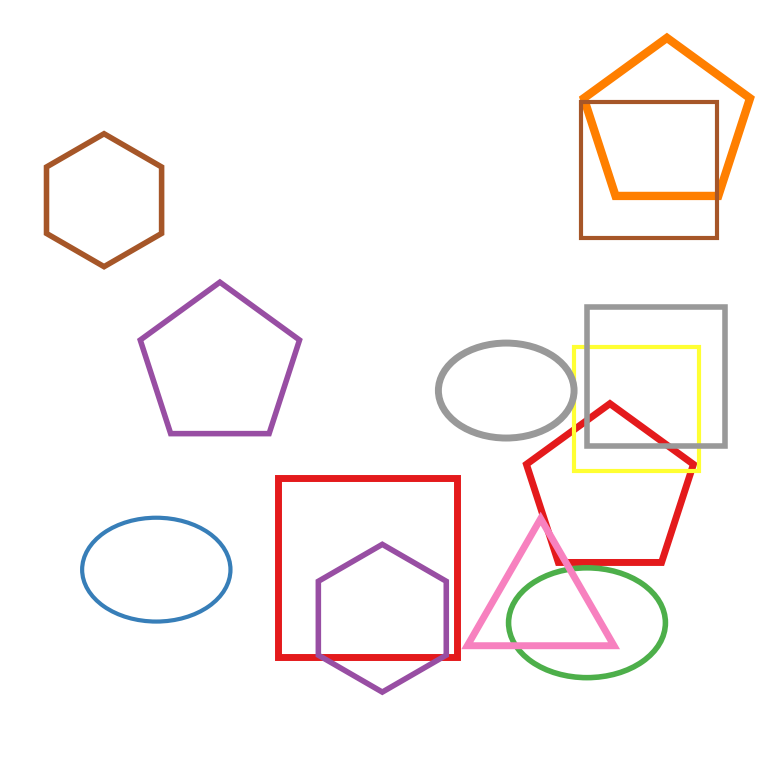[{"shape": "pentagon", "thickness": 2.5, "radius": 0.57, "center": [0.792, 0.362]}, {"shape": "square", "thickness": 2.5, "radius": 0.58, "center": [0.477, 0.263]}, {"shape": "oval", "thickness": 1.5, "radius": 0.48, "center": [0.203, 0.26]}, {"shape": "oval", "thickness": 2, "radius": 0.51, "center": [0.762, 0.191]}, {"shape": "pentagon", "thickness": 2, "radius": 0.54, "center": [0.286, 0.525]}, {"shape": "hexagon", "thickness": 2, "radius": 0.48, "center": [0.497, 0.197]}, {"shape": "pentagon", "thickness": 3, "radius": 0.57, "center": [0.866, 0.837]}, {"shape": "square", "thickness": 1.5, "radius": 0.41, "center": [0.827, 0.469]}, {"shape": "hexagon", "thickness": 2, "radius": 0.43, "center": [0.135, 0.74]}, {"shape": "square", "thickness": 1.5, "radius": 0.44, "center": [0.843, 0.779]}, {"shape": "triangle", "thickness": 2.5, "radius": 0.55, "center": [0.702, 0.216]}, {"shape": "oval", "thickness": 2.5, "radius": 0.44, "center": [0.657, 0.493]}, {"shape": "square", "thickness": 2, "radius": 0.45, "center": [0.852, 0.511]}]